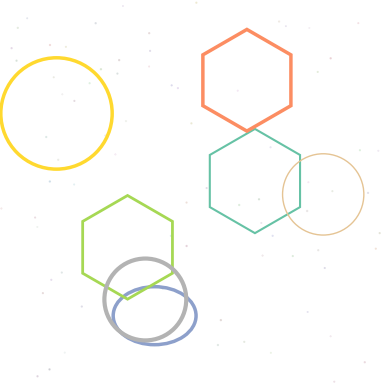[{"shape": "hexagon", "thickness": 1.5, "radius": 0.68, "center": [0.662, 0.53]}, {"shape": "hexagon", "thickness": 2.5, "radius": 0.66, "center": [0.641, 0.792]}, {"shape": "oval", "thickness": 2.5, "radius": 0.54, "center": [0.402, 0.18]}, {"shape": "hexagon", "thickness": 2, "radius": 0.67, "center": [0.331, 0.358]}, {"shape": "circle", "thickness": 2.5, "radius": 0.72, "center": [0.147, 0.705]}, {"shape": "circle", "thickness": 1, "radius": 0.53, "center": [0.84, 0.495]}, {"shape": "circle", "thickness": 3, "radius": 0.53, "center": [0.377, 0.222]}]